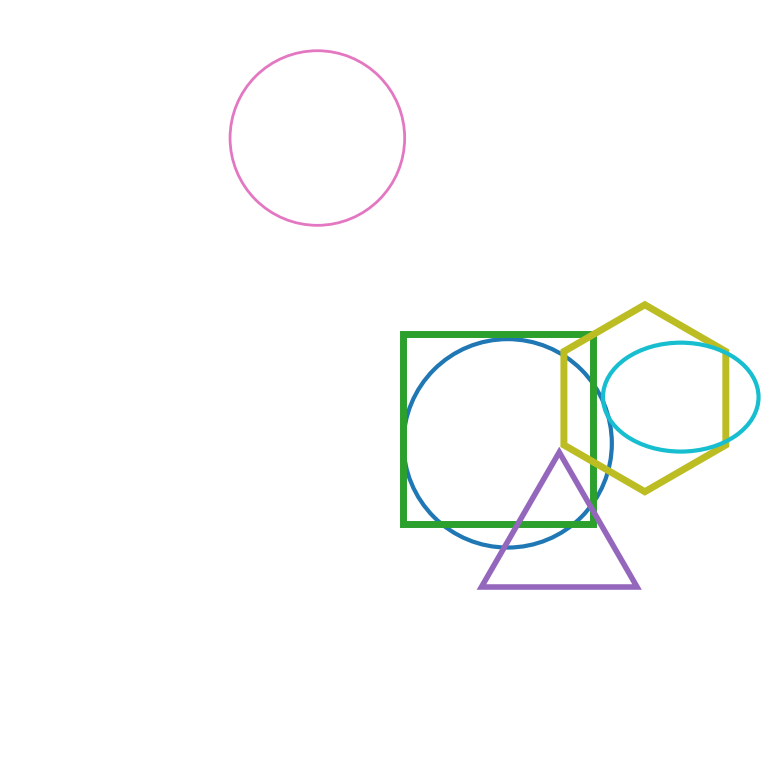[{"shape": "circle", "thickness": 1.5, "radius": 0.68, "center": [0.659, 0.424]}, {"shape": "square", "thickness": 2.5, "radius": 0.62, "center": [0.647, 0.443]}, {"shape": "triangle", "thickness": 2, "radius": 0.58, "center": [0.726, 0.296]}, {"shape": "circle", "thickness": 1, "radius": 0.57, "center": [0.412, 0.821]}, {"shape": "hexagon", "thickness": 2.5, "radius": 0.61, "center": [0.837, 0.483]}, {"shape": "oval", "thickness": 1.5, "radius": 0.51, "center": [0.884, 0.484]}]